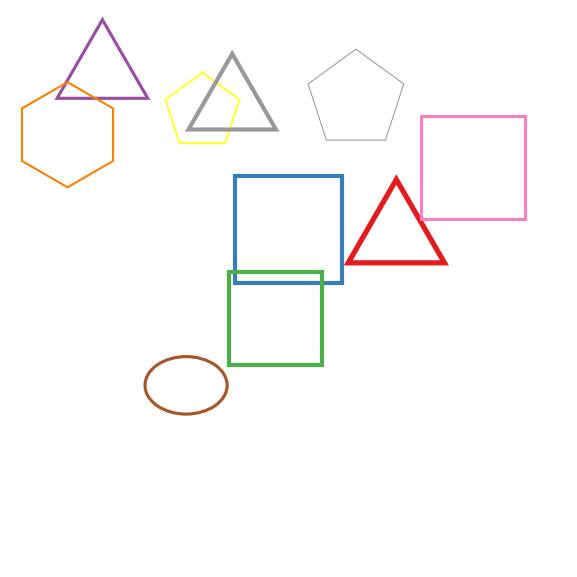[{"shape": "triangle", "thickness": 2.5, "radius": 0.48, "center": [0.686, 0.592]}, {"shape": "square", "thickness": 2, "radius": 0.46, "center": [0.499, 0.602]}, {"shape": "square", "thickness": 2, "radius": 0.4, "center": [0.477, 0.447]}, {"shape": "triangle", "thickness": 1.5, "radius": 0.45, "center": [0.177, 0.874]}, {"shape": "hexagon", "thickness": 1, "radius": 0.46, "center": [0.117, 0.766]}, {"shape": "pentagon", "thickness": 1, "radius": 0.34, "center": [0.35, 0.806]}, {"shape": "oval", "thickness": 1.5, "radius": 0.36, "center": [0.322, 0.332]}, {"shape": "square", "thickness": 1.5, "radius": 0.45, "center": [0.819, 0.71]}, {"shape": "triangle", "thickness": 2, "radius": 0.44, "center": [0.402, 0.819]}, {"shape": "pentagon", "thickness": 0.5, "radius": 0.44, "center": [0.616, 0.827]}]